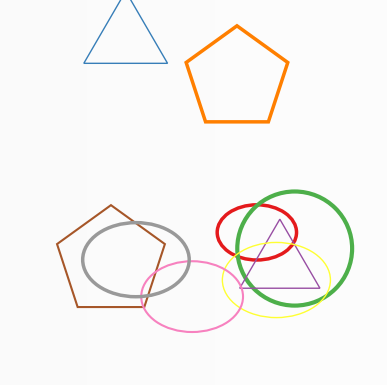[{"shape": "oval", "thickness": 2.5, "radius": 0.51, "center": [0.663, 0.396]}, {"shape": "triangle", "thickness": 1, "radius": 0.62, "center": [0.324, 0.898]}, {"shape": "circle", "thickness": 3, "radius": 0.74, "center": [0.761, 0.354]}, {"shape": "triangle", "thickness": 1, "radius": 0.6, "center": [0.722, 0.311]}, {"shape": "pentagon", "thickness": 2.5, "radius": 0.69, "center": [0.612, 0.795]}, {"shape": "oval", "thickness": 1, "radius": 0.7, "center": [0.713, 0.273]}, {"shape": "pentagon", "thickness": 1.5, "radius": 0.73, "center": [0.286, 0.321]}, {"shape": "oval", "thickness": 1.5, "radius": 0.66, "center": [0.496, 0.23]}, {"shape": "oval", "thickness": 2.5, "radius": 0.69, "center": [0.351, 0.325]}]